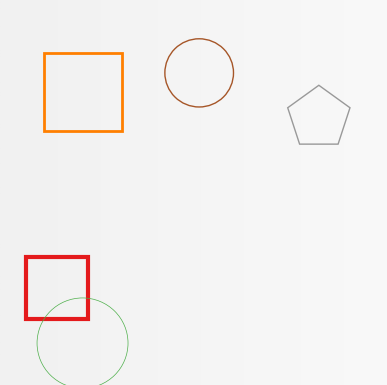[{"shape": "square", "thickness": 3, "radius": 0.4, "center": [0.148, 0.253]}, {"shape": "circle", "thickness": 0.5, "radius": 0.59, "center": [0.213, 0.109]}, {"shape": "square", "thickness": 2, "radius": 0.51, "center": [0.214, 0.76]}, {"shape": "circle", "thickness": 1, "radius": 0.44, "center": [0.514, 0.811]}, {"shape": "pentagon", "thickness": 1, "radius": 0.42, "center": [0.823, 0.694]}]